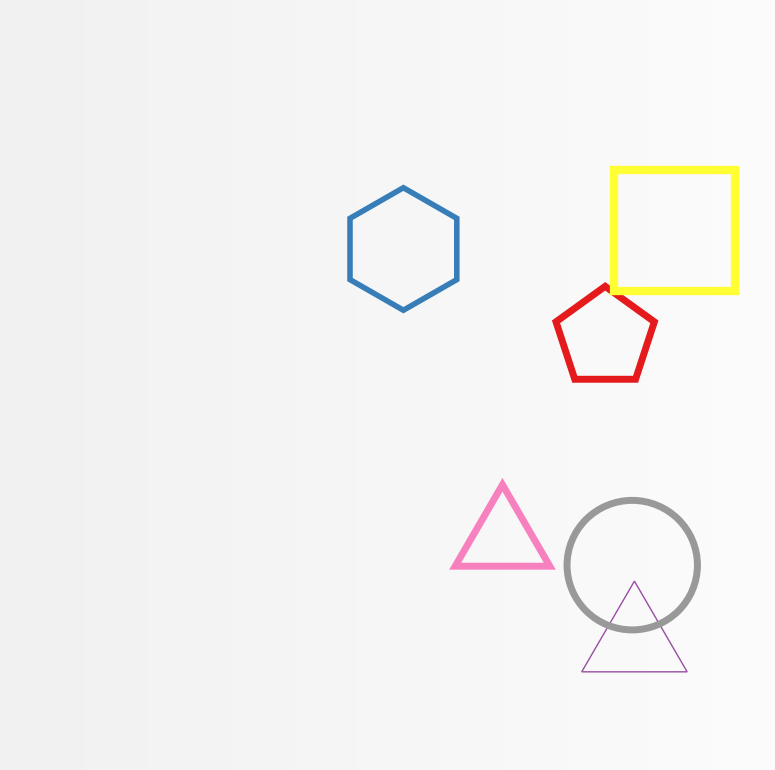[{"shape": "pentagon", "thickness": 2.5, "radius": 0.33, "center": [0.781, 0.561]}, {"shape": "hexagon", "thickness": 2, "radius": 0.4, "center": [0.521, 0.677]}, {"shape": "triangle", "thickness": 0.5, "radius": 0.39, "center": [0.819, 0.167]}, {"shape": "square", "thickness": 3, "radius": 0.39, "center": [0.871, 0.701]}, {"shape": "triangle", "thickness": 2.5, "radius": 0.35, "center": [0.648, 0.3]}, {"shape": "circle", "thickness": 2.5, "radius": 0.42, "center": [0.816, 0.266]}]